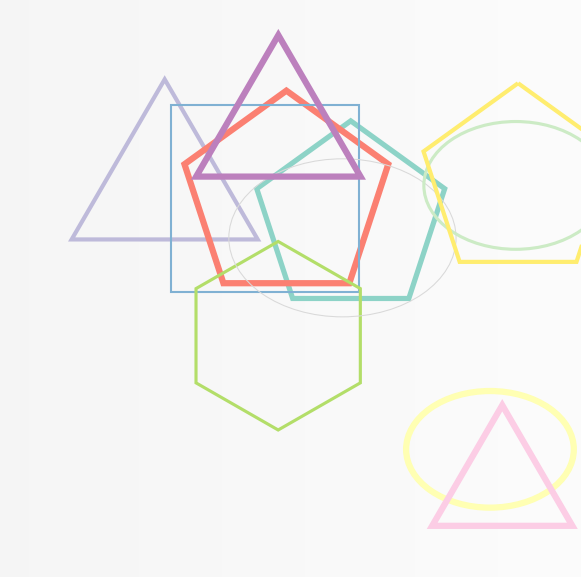[{"shape": "pentagon", "thickness": 2.5, "radius": 0.85, "center": [0.603, 0.62]}, {"shape": "oval", "thickness": 3, "radius": 0.72, "center": [0.843, 0.221]}, {"shape": "triangle", "thickness": 2, "radius": 0.92, "center": [0.283, 0.677]}, {"shape": "pentagon", "thickness": 3, "radius": 0.92, "center": [0.493, 0.658]}, {"shape": "square", "thickness": 1, "radius": 0.81, "center": [0.455, 0.656]}, {"shape": "hexagon", "thickness": 1.5, "radius": 0.82, "center": [0.479, 0.418]}, {"shape": "triangle", "thickness": 3, "radius": 0.7, "center": [0.864, 0.158]}, {"shape": "oval", "thickness": 0.5, "radius": 0.98, "center": [0.589, 0.587]}, {"shape": "triangle", "thickness": 3, "radius": 0.82, "center": [0.479, 0.775]}, {"shape": "oval", "thickness": 1.5, "radius": 0.79, "center": [0.887, 0.678]}, {"shape": "pentagon", "thickness": 2, "radius": 0.86, "center": [0.891, 0.684]}]